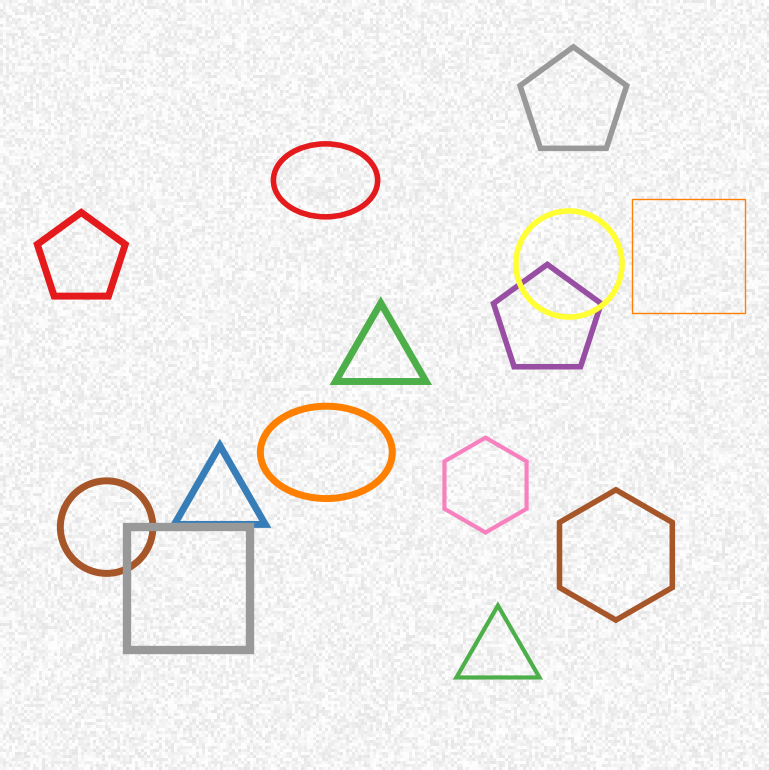[{"shape": "pentagon", "thickness": 2.5, "radius": 0.3, "center": [0.106, 0.664]}, {"shape": "oval", "thickness": 2, "radius": 0.34, "center": [0.423, 0.766]}, {"shape": "triangle", "thickness": 2.5, "radius": 0.34, "center": [0.286, 0.353]}, {"shape": "triangle", "thickness": 2.5, "radius": 0.34, "center": [0.495, 0.538]}, {"shape": "triangle", "thickness": 1.5, "radius": 0.31, "center": [0.647, 0.151]}, {"shape": "pentagon", "thickness": 2, "radius": 0.37, "center": [0.711, 0.583]}, {"shape": "square", "thickness": 0.5, "radius": 0.37, "center": [0.894, 0.668]}, {"shape": "oval", "thickness": 2.5, "radius": 0.43, "center": [0.424, 0.413]}, {"shape": "circle", "thickness": 2, "radius": 0.34, "center": [0.739, 0.657]}, {"shape": "hexagon", "thickness": 2, "radius": 0.42, "center": [0.8, 0.279]}, {"shape": "circle", "thickness": 2.5, "radius": 0.3, "center": [0.138, 0.315]}, {"shape": "hexagon", "thickness": 1.5, "radius": 0.31, "center": [0.631, 0.37]}, {"shape": "square", "thickness": 3, "radius": 0.4, "center": [0.244, 0.236]}, {"shape": "pentagon", "thickness": 2, "radius": 0.36, "center": [0.745, 0.866]}]